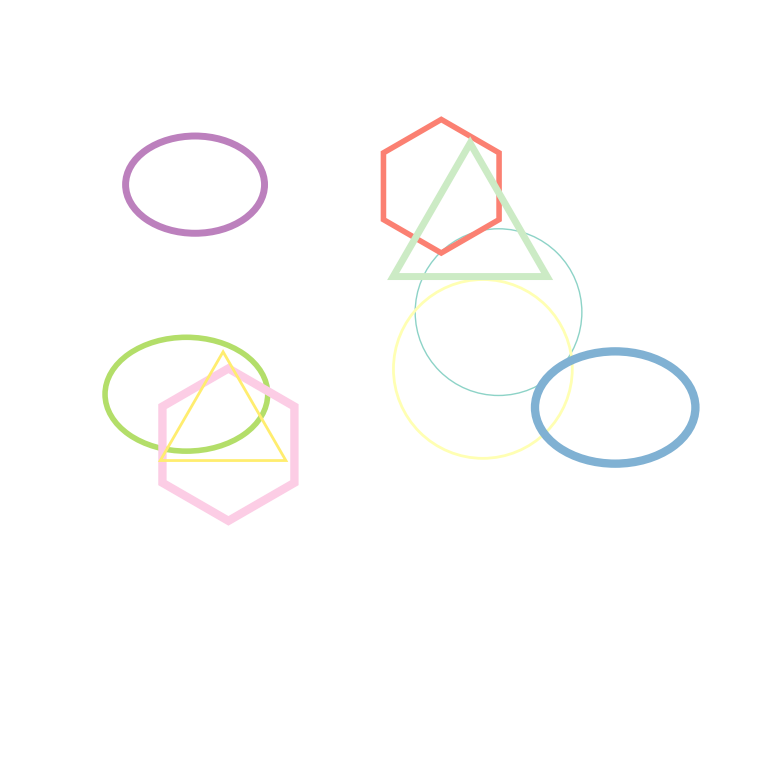[{"shape": "circle", "thickness": 0.5, "radius": 0.54, "center": [0.647, 0.595]}, {"shape": "circle", "thickness": 1, "radius": 0.58, "center": [0.627, 0.521]}, {"shape": "hexagon", "thickness": 2, "radius": 0.43, "center": [0.573, 0.758]}, {"shape": "oval", "thickness": 3, "radius": 0.52, "center": [0.799, 0.471]}, {"shape": "oval", "thickness": 2, "radius": 0.53, "center": [0.242, 0.488]}, {"shape": "hexagon", "thickness": 3, "radius": 0.49, "center": [0.297, 0.423]}, {"shape": "oval", "thickness": 2.5, "radius": 0.45, "center": [0.253, 0.76]}, {"shape": "triangle", "thickness": 2.5, "radius": 0.58, "center": [0.611, 0.699]}, {"shape": "triangle", "thickness": 1, "radius": 0.47, "center": [0.29, 0.449]}]